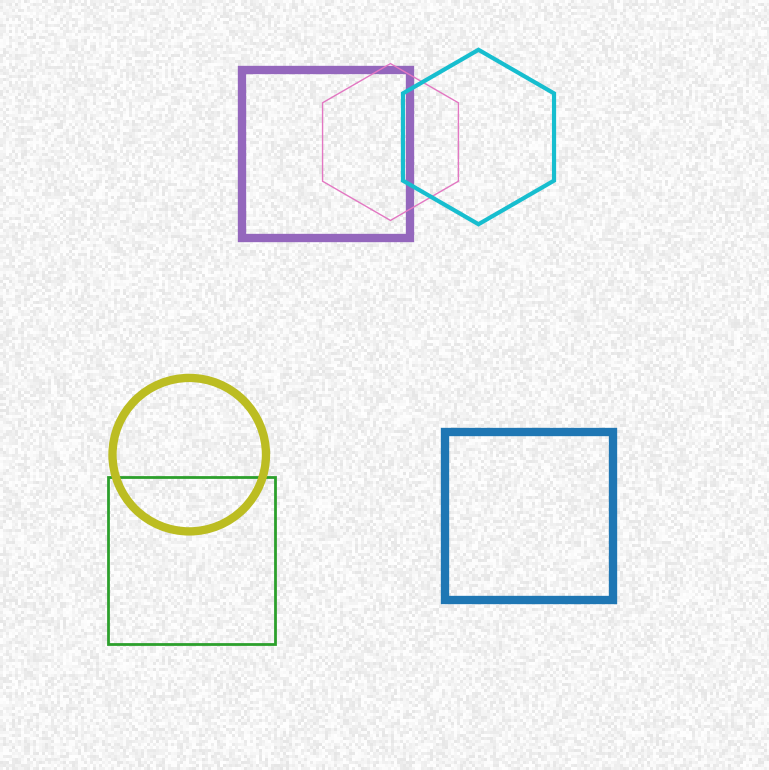[{"shape": "square", "thickness": 3, "radius": 0.55, "center": [0.687, 0.33]}, {"shape": "square", "thickness": 1, "radius": 0.54, "center": [0.248, 0.272]}, {"shape": "square", "thickness": 3, "radius": 0.54, "center": [0.424, 0.8]}, {"shape": "hexagon", "thickness": 0.5, "radius": 0.51, "center": [0.507, 0.816]}, {"shape": "circle", "thickness": 3, "radius": 0.5, "center": [0.246, 0.41]}, {"shape": "hexagon", "thickness": 1.5, "radius": 0.57, "center": [0.621, 0.822]}]